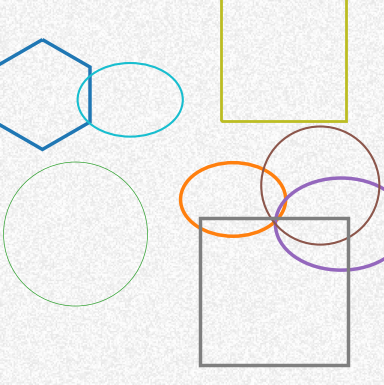[{"shape": "hexagon", "thickness": 2.5, "radius": 0.71, "center": [0.11, 0.755]}, {"shape": "oval", "thickness": 2.5, "radius": 0.68, "center": [0.605, 0.482]}, {"shape": "circle", "thickness": 0.5, "radius": 0.94, "center": [0.196, 0.392]}, {"shape": "oval", "thickness": 2.5, "radius": 0.85, "center": [0.886, 0.418]}, {"shape": "circle", "thickness": 1.5, "radius": 0.77, "center": [0.832, 0.518]}, {"shape": "square", "thickness": 2.5, "radius": 0.96, "center": [0.712, 0.243]}, {"shape": "square", "thickness": 2, "radius": 0.82, "center": [0.736, 0.85]}, {"shape": "oval", "thickness": 1.5, "radius": 0.68, "center": [0.338, 0.741]}]